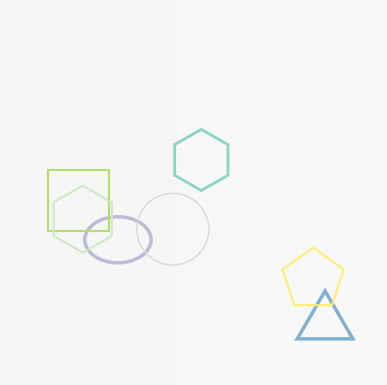[{"shape": "hexagon", "thickness": 2, "radius": 0.4, "center": [0.519, 0.585]}, {"shape": "oval", "thickness": 2.5, "radius": 0.43, "center": [0.304, 0.377]}, {"shape": "triangle", "thickness": 2.5, "radius": 0.41, "center": [0.839, 0.161]}, {"shape": "square", "thickness": 1.5, "radius": 0.4, "center": [0.203, 0.48]}, {"shape": "circle", "thickness": 1, "radius": 0.47, "center": [0.446, 0.405]}, {"shape": "hexagon", "thickness": 1.5, "radius": 0.43, "center": [0.214, 0.431]}, {"shape": "pentagon", "thickness": 1.5, "radius": 0.41, "center": [0.808, 0.274]}]